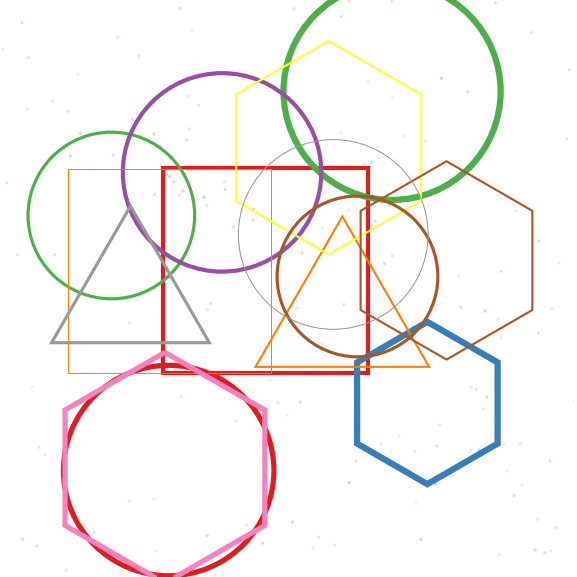[{"shape": "circle", "thickness": 2.5, "radius": 0.91, "center": [0.292, 0.184]}, {"shape": "square", "thickness": 2, "radius": 0.89, "center": [0.459, 0.531]}, {"shape": "hexagon", "thickness": 3, "radius": 0.7, "center": [0.74, 0.301]}, {"shape": "circle", "thickness": 3, "radius": 0.94, "center": [0.679, 0.841]}, {"shape": "circle", "thickness": 1.5, "radius": 0.72, "center": [0.193, 0.626]}, {"shape": "circle", "thickness": 2, "radius": 0.86, "center": [0.385, 0.701]}, {"shape": "triangle", "thickness": 1, "radius": 0.87, "center": [0.593, 0.451]}, {"shape": "square", "thickness": 0.5, "radius": 0.88, "center": [0.293, 0.53]}, {"shape": "hexagon", "thickness": 1, "radius": 0.92, "center": [0.569, 0.743]}, {"shape": "hexagon", "thickness": 1, "radius": 0.86, "center": [0.773, 0.548]}, {"shape": "circle", "thickness": 1.5, "radius": 0.7, "center": [0.619, 0.52]}, {"shape": "hexagon", "thickness": 2.5, "radius": 1.0, "center": [0.286, 0.189]}, {"shape": "circle", "thickness": 0.5, "radius": 0.82, "center": [0.577, 0.593]}, {"shape": "triangle", "thickness": 1.5, "radius": 0.79, "center": [0.226, 0.485]}]